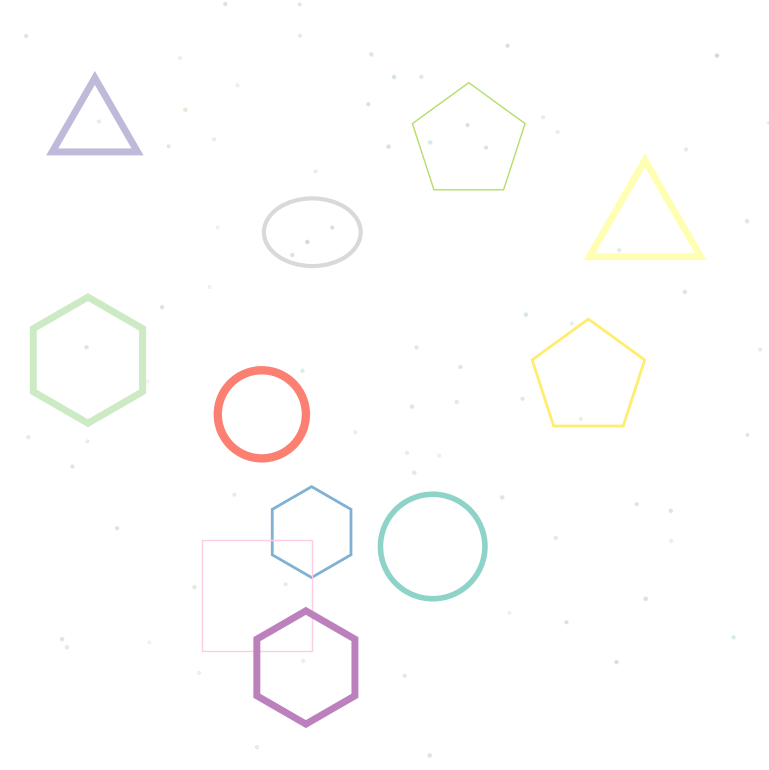[{"shape": "circle", "thickness": 2, "radius": 0.34, "center": [0.562, 0.29]}, {"shape": "triangle", "thickness": 2.5, "radius": 0.42, "center": [0.838, 0.708]}, {"shape": "triangle", "thickness": 2.5, "radius": 0.32, "center": [0.123, 0.835]}, {"shape": "circle", "thickness": 3, "radius": 0.29, "center": [0.34, 0.462]}, {"shape": "hexagon", "thickness": 1, "radius": 0.3, "center": [0.405, 0.309]}, {"shape": "pentagon", "thickness": 0.5, "radius": 0.38, "center": [0.609, 0.816]}, {"shape": "square", "thickness": 0.5, "radius": 0.36, "center": [0.334, 0.227]}, {"shape": "oval", "thickness": 1.5, "radius": 0.31, "center": [0.406, 0.698]}, {"shape": "hexagon", "thickness": 2.5, "radius": 0.37, "center": [0.397, 0.133]}, {"shape": "hexagon", "thickness": 2.5, "radius": 0.41, "center": [0.114, 0.532]}, {"shape": "pentagon", "thickness": 1, "radius": 0.38, "center": [0.764, 0.509]}]